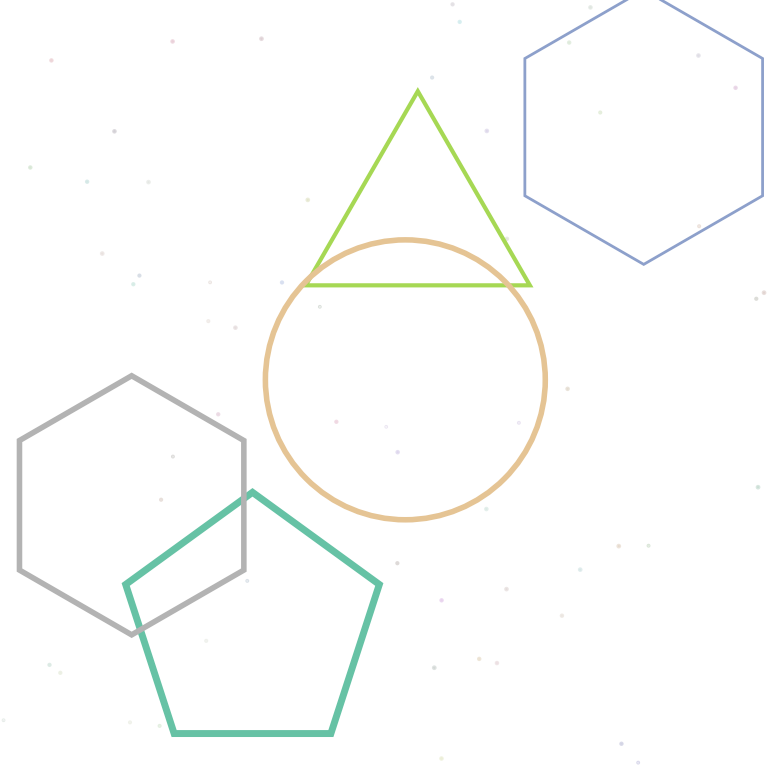[{"shape": "pentagon", "thickness": 2.5, "radius": 0.87, "center": [0.328, 0.187]}, {"shape": "hexagon", "thickness": 1, "radius": 0.89, "center": [0.836, 0.835]}, {"shape": "triangle", "thickness": 1.5, "radius": 0.84, "center": [0.543, 0.713]}, {"shape": "circle", "thickness": 2, "radius": 0.91, "center": [0.526, 0.507]}, {"shape": "hexagon", "thickness": 2, "radius": 0.84, "center": [0.171, 0.344]}]